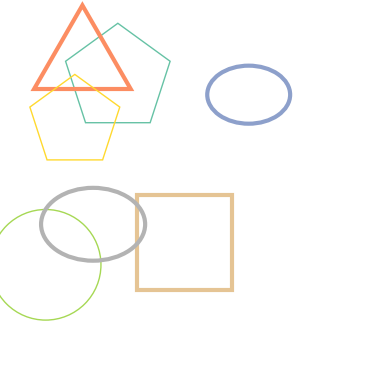[{"shape": "pentagon", "thickness": 1, "radius": 0.71, "center": [0.306, 0.797]}, {"shape": "triangle", "thickness": 3, "radius": 0.72, "center": [0.214, 0.841]}, {"shape": "oval", "thickness": 3, "radius": 0.54, "center": [0.646, 0.754]}, {"shape": "circle", "thickness": 1, "radius": 0.72, "center": [0.119, 0.312]}, {"shape": "pentagon", "thickness": 1, "radius": 0.61, "center": [0.194, 0.684]}, {"shape": "square", "thickness": 3, "radius": 0.62, "center": [0.479, 0.369]}, {"shape": "oval", "thickness": 3, "radius": 0.68, "center": [0.242, 0.417]}]